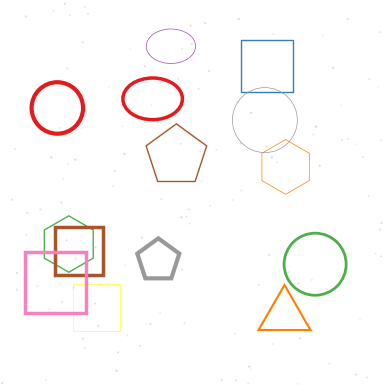[{"shape": "oval", "thickness": 2.5, "radius": 0.39, "center": [0.397, 0.743]}, {"shape": "circle", "thickness": 3, "radius": 0.33, "center": [0.149, 0.72]}, {"shape": "square", "thickness": 1, "radius": 0.34, "center": [0.693, 0.829]}, {"shape": "circle", "thickness": 2, "radius": 0.4, "center": [0.819, 0.314]}, {"shape": "hexagon", "thickness": 1, "radius": 0.37, "center": [0.179, 0.366]}, {"shape": "oval", "thickness": 0.5, "radius": 0.32, "center": [0.444, 0.88]}, {"shape": "triangle", "thickness": 1.5, "radius": 0.39, "center": [0.739, 0.182]}, {"shape": "hexagon", "thickness": 0.5, "radius": 0.36, "center": [0.742, 0.566]}, {"shape": "square", "thickness": 0.5, "radius": 0.31, "center": [0.25, 0.201]}, {"shape": "pentagon", "thickness": 1, "radius": 0.41, "center": [0.458, 0.596]}, {"shape": "square", "thickness": 2.5, "radius": 0.31, "center": [0.204, 0.348]}, {"shape": "square", "thickness": 2.5, "radius": 0.39, "center": [0.144, 0.267]}, {"shape": "circle", "thickness": 0.5, "radius": 0.42, "center": [0.688, 0.688]}, {"shape": "pentagon", "thickness": 3, "radius": 0.29, "center": [0.411, 0.323]}]